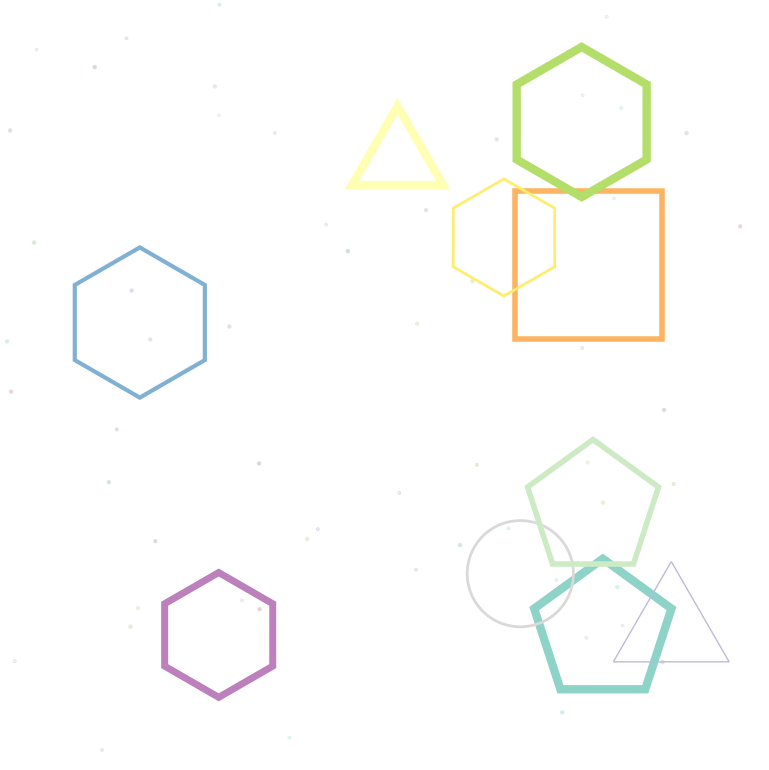[{"shape": "pentagon", "thickness": 3, "radius": 0.47, "center": [0.783, 0.181]}, {"shape": "triangle", "thickness": 3, "radius": 0.34, "center": [0.516, 0.794]}, {"shape": "triangle", "thickness": 0.5, "radius": 0.43, "center": [0.872, 0.184]}, {"shape": "hexagon", "thickness": 1.5, "radius": 0.49, "center": [0.182, 0.581]}, {"shape": "square", "thickness": 2, "radius": 0.48, "center": [0.764, 0.656]}, {"shape": "hexagon", "thickness": 3, "radius": 0.49, "center": [0.755, 0.842]}, {"shape": "circle", "thickness": 1, "radius": 0.34, "center": [0.676, 0.255]}, {"shape": "hexagon", "thickness": 2.5, "radius": 0.41, "center": [0.284, 0.175]}, {"shape": "pentagon", "thickness": 2, "radius": 0.45, "center": [0.77, 0.34]}, {"shape": "hexagon", "thickness": 1, "radius": 0.38, "center": [0.654, 0.692]}]